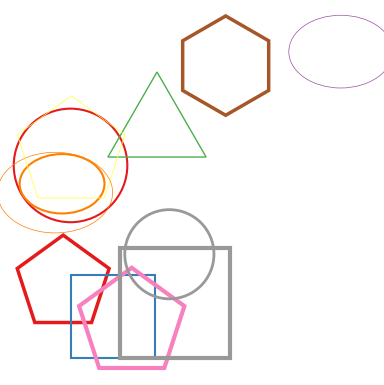[{"shape": "pentagon", "thickness": 2.5, "radius": 0.63, "center": [0.164, 0.264]}, {"shape": "circle", "thickness": 1.5, "radius": 0.74, "center": [0.183, 0.57]}, {"shape": "square", "thickness": 1.5, "radius": 0.54, "center": [0.293, 0.178]}, {"shape": "triangle", "thickness": 1, "radius": 0.74, "center": [0.408, 0.666]}, {"shape": "oval", "thickness": 0.5, "radius": 0.67, "center": [0.885, 0.866]}, {"shape": "oval", "thickness": 0.5, "radius": 0.75, "center": [0.143, 0.5]}, {"shape": "oval", "thickness": 1.5, "radius": 0.55, "center": [0.161, 0.523]}, {"shape": "pentagon", "thickness": 0.5, "radius": 0.73, "center": [0.185, 0.605]}, {"shape": "hexagon", "thickness": 2.5, "radius": 0.64, "center": [0.586, 0.83]}, {"shape": "pentagon", "thickness": 3, "radius": 0.72, "center": [0.342, 0.161]}, {"shape": "circle", "thickness": 2, "radius": 0.58, "center": [0.44, 0.34]}, {"shape": "square", "thickness": 3, "radius": 0.71, "center": [0.454, 0.214]}]